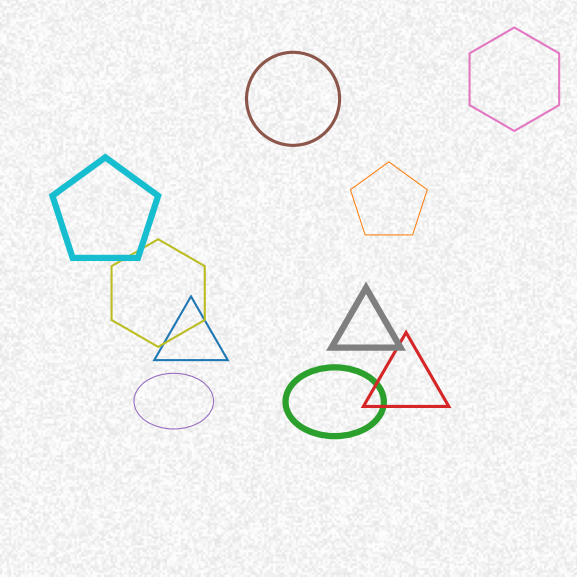[{"shape": "triangle", "thickness": 1, "radius": 0.37, "center": [0.331, 0.412]}, {"shape": "pentagon", "thickness": 0.5, "radius": 0.35, "center": [0.673, 0.649]}, {"shape": "oval", "thickness": 3, "radius": 0.43, "center": [0.58, 0.303]}, {"shape": "triangle", "thickness": 1.5, "radius": 0.43, "center": [0.703, 0.338]}, {"shape": "oval", "thickness": 0.5, "radius": 0.34, "center": [0.301, 0.305]}, {"shape": "circle", "thickness": 1.5, "radius": 0.4, "center": [0.507, 0.828]}, {"shape": "hexagon", "thickness": 1, "radius": 0.45, "center": [0.891, 0.862]}, {"shape": "triangle", "thickness": 3, "radius": 0.35, "center": [0.634, 0.432]}, {"shape": "hexagon", "thickness": 1, "radius": 0.47, "center": [0.274, 0.492]}, {"shape": "pentagon", "thickness": 3, "radius": 0.48, "center": [0.182, 0.63]}]